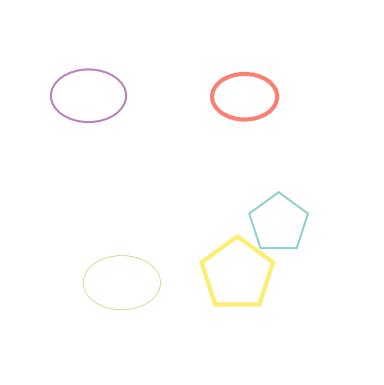[{"shape": "pentagon", "thickness": 1.5, "radius": 0.4, "center": [0.724, 0.421]}, {"shape": "oval", "thickness": 3, "radius": 0.42, "center": [0.635, 0.749]}, {"shape": "oval", "thickness": 0.5, "radius": 0.5, "center": [0.316, 0.266]}, {"shape": "oval", "thickness": 1.5, "radius": 0.49, "center": [0.23, 0.751]}, {"shape": "pentagon", "thickness": 3, "radius": 0.49, "center": [0.616, 0.288]}]